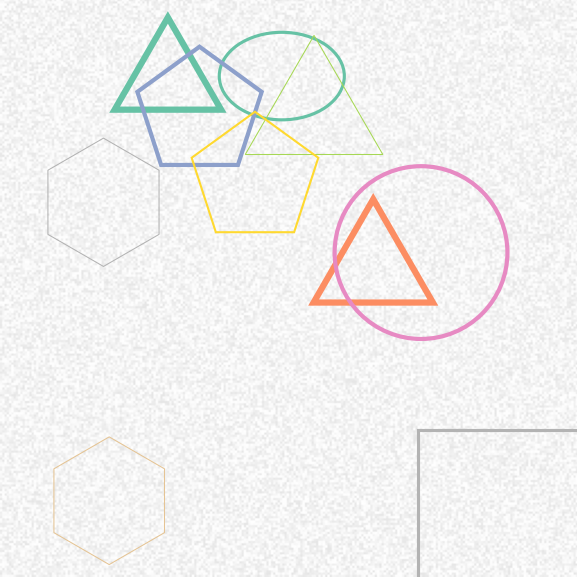[{"shape": "oval", "thickness": 1.5, "radius": 0.54, "center": [0.488, 0.867]}, {"shape": "triangle", "thickness": 3, "radius": 0.53, "center": [0.291, 0.862]}, {"shape": "triangle", "thickness": 3, "radius": 0.6, "center": [0.646, 0.535]}, {"shape": "pentagon", "thickness": 2, "radius": 0.57, "center": [0.345, 0.805]}, {"shape": "circle", "thickness": 2, "radius": 0.75, "center": [0.729, 0.562]}, {"shape": "triangle", "thickness": 0.5, "radius": 0.69, "center": [0.544, 0.8]}, {"shape": "pentagon", "thickness": 1, "radius": 0.58, "center": [0.442, 0.69]}, {"shape": "hexagon", "thickness": 0.5, "radius": 0.55, "center": [0.189, 0.132]}, {"shape": "square", "thickness": 1.5, "radius": 0.72, "center": [0.867, 0.112]}, {"shape": "hexagon", "thickness": 0.5, "radius": 0.56, "center": [0.179, 0.649]}]